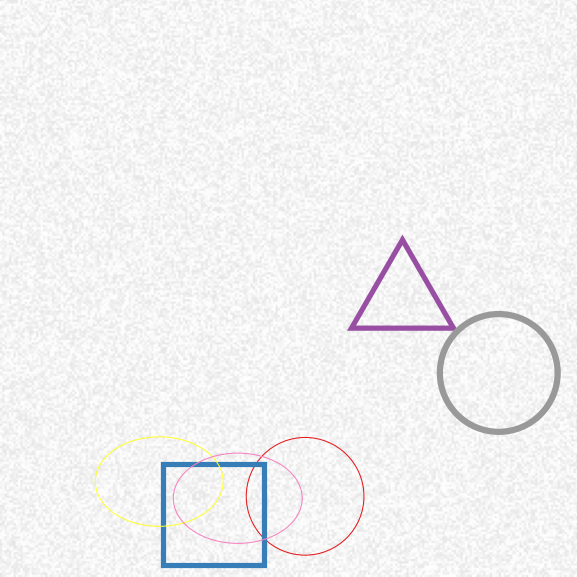[{"shape": "circle", "thickness": 0.5, "radius": 0.51, "center": [0.528, 0.14]}, {"shape": "square", "thickness": 2.5, "radius": 0.44, "center": [0.37, 0.108]}, {"shape": "triangle", "thickness": 2.5, "radius": 0.51, "center": [0.697, 0.482]}, {"shape": "oval", "thickness": 0.5, "radius": 0.55, "center": [0.276, 0.165]}, {"shape": "oval", "thickness": 0.5, "radius": 0.56, "center": [0.412, 0.136]}, {"shape": "circle", "thickness": 3, "radius": 0.51, "center": [0.864, 0.353]}]